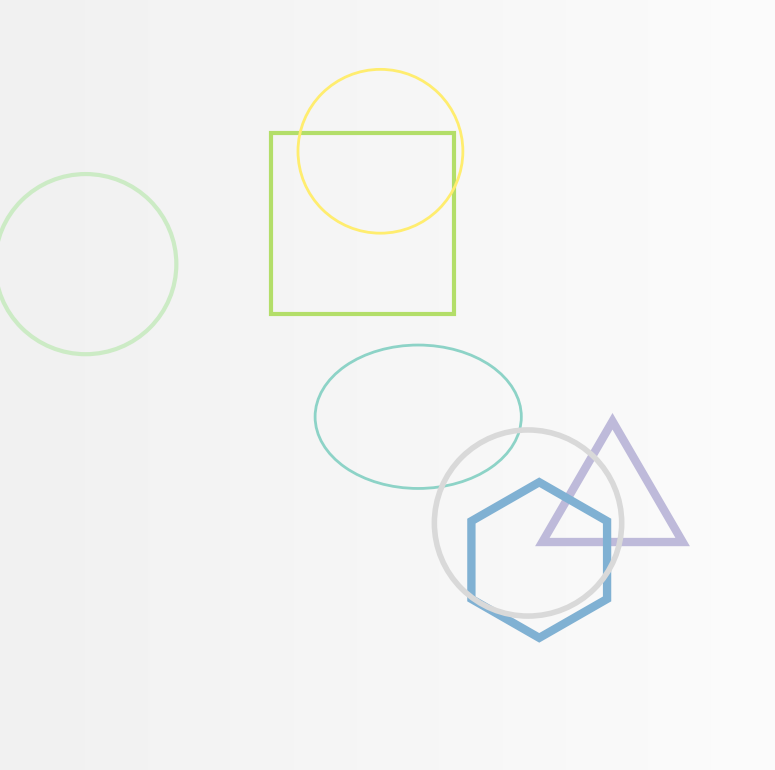[{"shape": "oval", "thickness": 1, "radius": 0.67, "center": [0.54, 0.459]}, {"shape": "triangle", "thickness": 3, "radius": 0.52, "center": [0.79, 0.348]}, {"shape": "hexagon", "thickness": 3, "radius": 0.51, "center": [0.696, 0.273]}, {"shape": "square", "thickness": 1.5, "radius": 0.59, "center": [0.468, 0.71]}, {"shape": "circle", "thickness": 2, "radius": 0.6, "center": [0.681, 0.321]}, {"shape": "circle", "thickness": 1.5, "radius": 0.58, "center": [0.111, 0.657]}, {"shape": "circle", "thickness": 1, "radius": 0.53, "center": [0.491, 0.804]}]